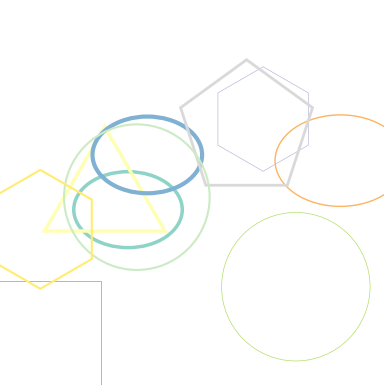[{"shape": "oval", "thickness": 2.5, "radius": 0.7, "center": [0.333, 0.455]}, {"shape": "triangle", "thickness": 2.5, "radius": 0.9, "center": [0.272, 0.49]}, {"shape": "hexagon", "thickness": 0.5, "radius": 0.68, "center": [0.683, 0.691]}, {"shape": "oval", "thickness": 3, "radius": 0.71, "center": [0.383, 0.598]}, {"shape": "oval", "thickness": 1, "radius": 0.85, "center": [0.884, 0.583]}, {"shape": "circle", "thickness": 0.5, "radius": 0.96, "center": [0.768, 0.255]}, {"shape": "pentagon", "thickness": 2, "radius": 0.9, "center": [0.64, 0.665]}, {"shape": "square", "thickness": 0.5, "radius": 0.8, "center": [0.103, 0.11]}, {"shape": "circle", "thickness": 1.5, "radius": 0.95, "center": [0.355, 0.488]}, {"shape": "hexagon", "thickness": 1.5, "radius": 0.77, "center": [0.105, 0.404]}]